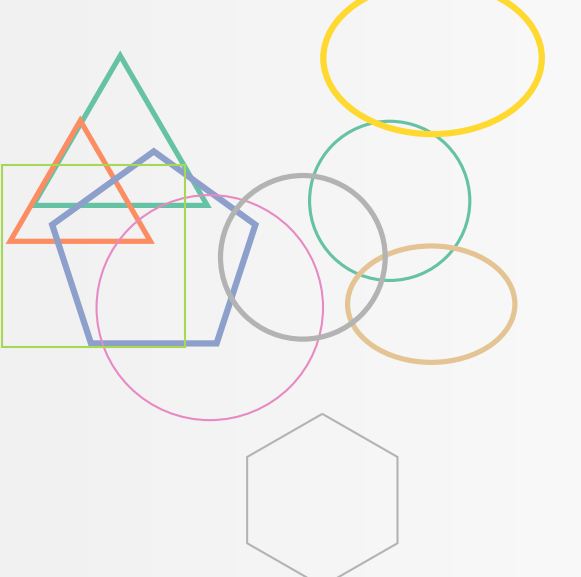[{"shape": "triangle", "thickness": 2.5, "radius": 0.86, "center": [0.207, 0.73]}, {"shape": "circle", "thickness": 1.5, "radius": 0.69, "center": [0.67, 0.651]}, {"shape": "triangle", "thickness": 2.5, "radius": 0.7, "center": [0.138, 0.651]}, {"shape": "pentagon", "thickness": 3, "radius": 0.92, "center": [0.265, 0.553]}, {"shape": "circle", "thickness": 1, "radius": 0.97, "center": [0.361, 0.466]}, {"shape": "square", "thickness": 1, "radius": 0.79, "center": [0.161, 0.556]}, {"shape": "oval", "thickness": 3, "radius": 0.94, "center": [0.744, 0.898]}, {"shape": "oval", "thickness": 2.5, "radius": 0.72, "center": [0.742, 0.472]}, {"shape": "hexagon", "thickness": 1, "radius": 0.75, "center": [0.555, 0.133]}, {"shape": "circle", "thickness": 2.5, "radius": 0.71, "center": [0.521, 0.554]}]